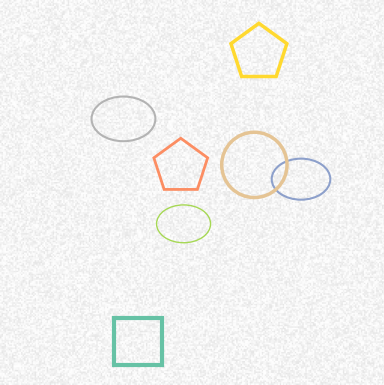[{"shape": "square", "thickness": 3, "radius": 0.31, "center": [0.358, 0.113]}, {"shape": "pentagon", "thickness": 2, "radius": 0.37, "center": [0.47, 0.567]}, {"shape": "oval", "thickness": 1.5, "radius": 0.38, "center": [0.782, 0.535]}, {"shape": "oval", "thickness": 1, "radius": 0.35, "center": [0.477, 0.419]}, {"shape": "pentagon", "thickness": 2.5, "radius": 0.38, "center": [0.672, 0.863]}, {"shape": "circle", "thickness": 2.5, "radius": 0.42, "center": [0.661, 0.572]}, {"shape": "oval", "thickness": 1.5, "radius": 0.41, "center": [0.321, 0.691]}]